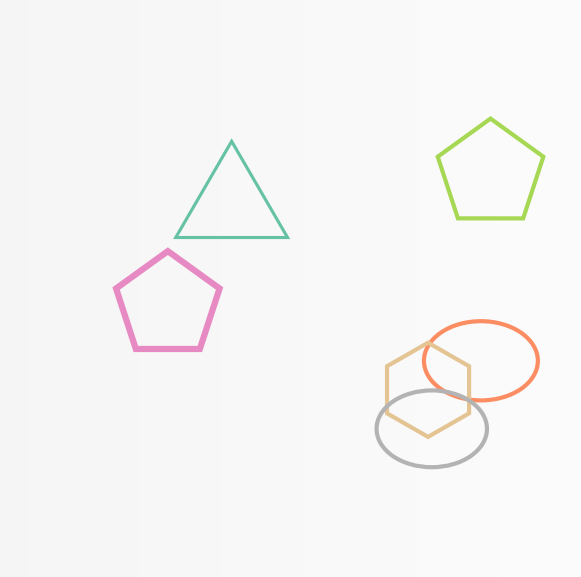[{"shape": "triangle", "thickness": 1.5, "radius": 0.56, "center": [0.399, 0.643]}, {"shape": "oval", "thickness": 2, "radius": 0.49, "center": [0.827, 0.374]}, {"shape": "pentagon", "thickness": 3, "radius": 0.47, "center": [0.289, 0.471]}, {"shape": "pentagon", "thickness": 2, "radius": 0.48, "center": [0.844, 0.698]}, {"shape": "hexagon", "thickness": 2, "radius": 0.41, "center": [0.736, 0.324]}, {"shape": "oval", "thickness": 2, "radius": 0.47, "center": [0.743, 0.257]}]